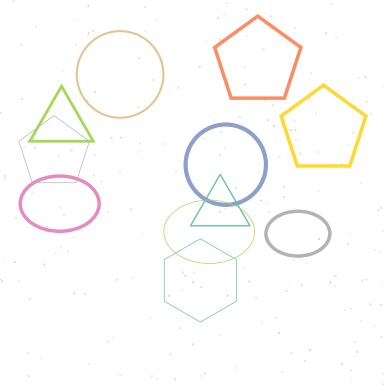[{"shape": "hexagon", "thickness": 0.5, "radius": 0.54, "center": [0.52, 0.272]}, {"shape": "triangle", "thickness": 1, "radius": 0.44, "center": [0.572, 0.458]}, {"shape": "pentagon", "thickness": 2.5, "radius": 0.59, "center": [0.67, 0.84]}, {"shape": "circle", "thickness": 3, "radius": 0.52, "center": [0.586, 0.572]}, {"shape": "oval", "thickness": 2.5, "radius": 0.51, "center": [0.155, 0.471]}, {"shape": "oval", "thickness": 0.5, "radius": 0.59, "center": [0.543, 0.398]}, {"shape": "triangle", "thickness": 2, "radius": 0.48, "center": [0.16, 0.681]}, {"shape": "pentagon", "thickness": 2.5, "radius": 0.58, "center": [0.84, 0.663]}, {"shape": "circle", "thickness": 1.5, "radius": 0.56, "center": [0.312, 0.807]}, {"shape": "pentagon", "thickness": 0.5, "radius": 0.48, "center": [0.141, 0.603]}, {"shape": "oval", "thickness": 2.5, "radius": 0.42, "center": [0.774, 0.393]}]